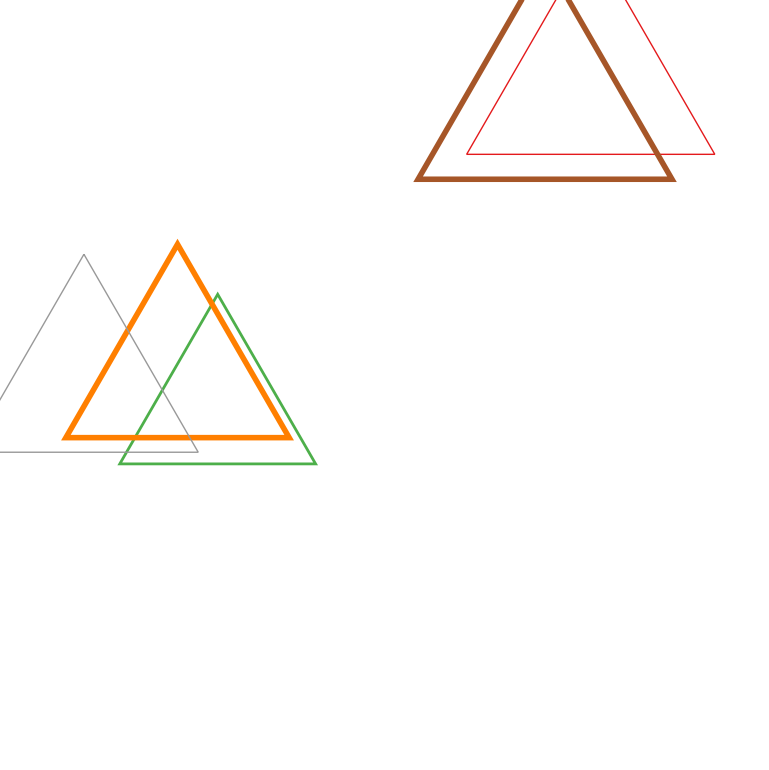[{"shape": "triangle", "thickness": 0.5, "radius": 0.93, "center": [0.767, 0.893]}, {"shape": "triangle", "thickness": 1, "radius": 0.73, "center": [0.283, 0.471]}, {"shape": "triangle", "thickness": 2, "radius": 0.84, "center": [0.231, 0.515]}, {"shape": "triangle", "thickness": 2, "radius": 0.95, "center": [0.708, 0.862]}, {"shape": "triangle", "thickness": 0.5, "radius": 0.86, "center": [0.109, 0.498]}]